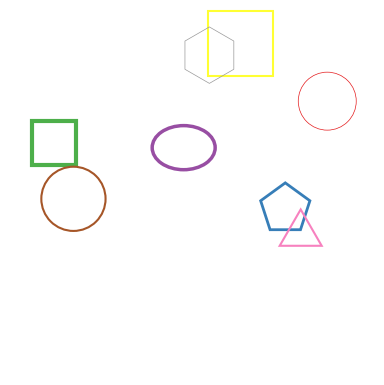[{"shape": "circle", "thickness": 0.5, "radius": 0.38, "center": [0.85, 0.737]}, {"shape": "pentagon", "thickness": 2, "radius": 0.34, "center": [0.741, 0.458]}, {"shape": "square", "thickness": 3, "radius": 0.29, "center": [0.141, 0.628]}, {"shape": "oval", "thickness": 2.5, "radius": 0.41, "center": [0.477, 0.616]}, {"shape": "square", "thickness": 1.5, "radius": 0.42, "center": [0.624, 0.887]}, {"shape": "circle", "thickness": 1.5, "radius": 0.42, "center": [0.191, 0.484]}, {"shape": "triangle", "thickness": 1.5, "radius": 0.31, "center": [0.781, 0.393]}, {"shape": "hexagon", "thickness": 0.5, "radius": 0.37, "center": [0.544, 0.857]}]